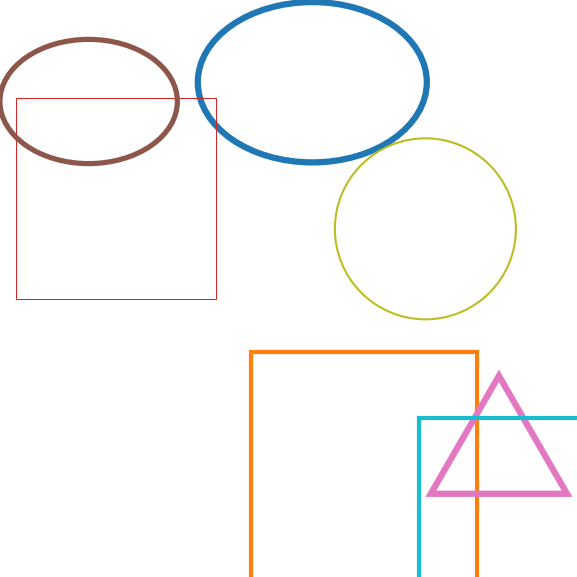[{"shape": "oval", "thickness": 3, "radius": 0.99, "center": [0.541, 0.857]}, {"shape": "square", "thickness": 2, "radius": 0.98, "center": [0.63, 0.193]}, {"shape": "square", "thickness": 0.5, "radius": 0.87, "center": [0.201, 0.655]}, {"shape": "oval", "thickness": 2.5, "radius": 0.77, "center": [0.153, 0.823]}, {"shape": "triangle", "thickness": 3, "radius": 0.68, "center": [0.864, 0.212]}, {"shape": "circle", "thickness": 1, "radius": 0.78, "center": [0.737, 0.603]}, {"shape": "square", "thickness": 2, "radius": 0.72, "center": [0.87, 0.131]}]